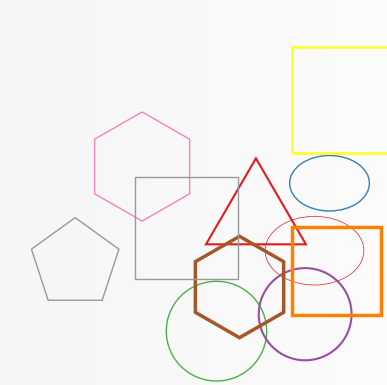[{"shape": "oval", "thickness": 0.5, "radius": 0.64, "center": [0.812, 0.349]}, {"shape": "triangle", "thickness": 1.5, "radius": 0.74, "center": [0.66, 0.44]}, {"shape": "oval", "thickness": 1, "radius": 0.51, "center": [0.85, 0.524]}, {"shape": "circle", "thickness": 1, "radius": 0.65, "center": [0.559, 0.14]}, {"shape": "circle", "thickness": 1.5, "radius": 0.6, "center": [0.787, 0.184]}, {"shape": "square", "thickness": 2.5, "radius": 0.57, "center": [0.868, 0.295]}, {"shape": "square", "thickness": 2, "radius": 0.69, "center": [0.89, 0.74]}, {"shape": "hexagon", "thickness": 2.5, "radius": 0.66, "center": [0.618, 0.255]}, {"shape": "hexagon", "thickness": 1, "radius": 0.71, "center": [0.367, 0.568]}, {"shape": "pentagon", "thickness": 1, "radius": 0.59, "center": [0.194, 0.316]}, {"shape": "square", "thickness": 1, "radius": 0.66, "center": [0.481, 0.409]}]